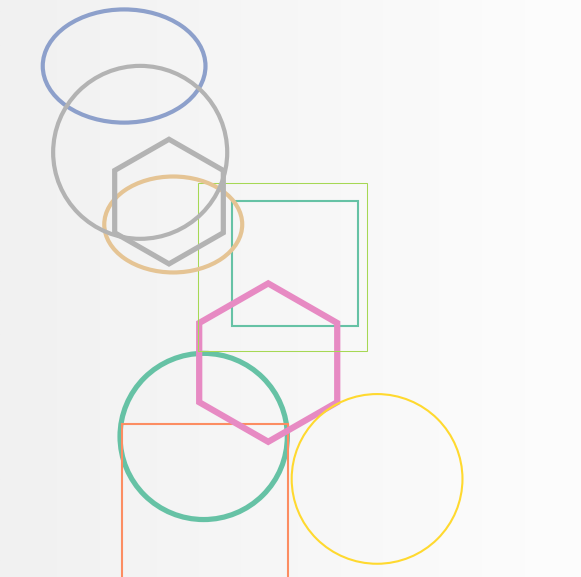[{"shape": "circle", "thickness": 2.5, "radius": 0.72, "center": [0.35, 0.243]}, {"shape": "square", "thickness": 1, "radius": 0.54, "center": [0.507, 0.543]}, {"shape": "square", "thickness": 1, "radius": 0.72, "center": [0.353, 0.121]}, {"shape": "oval", "thickness": 2, "radius": 0.7, "center": [0.214, 0.885]}, {"shape": "hexagon", "thickness": 3, "radius": 0.69, "center": [0.461, 0.371]}, {"shape": "square", "thickness": 0.5, "radius": 0.73, "center": [0.486, 0.537]}, {"shape": "circle", "thickness": 1, "radius": 0.73, "center": [0.649, 0.17]}, {"shape": "oval", "thickness": 2, "radius": 0.59, "center": [0.298, 0.61]}, {"shape": "circle", "thickness": 2, "radius": 0.75, "center": [0.241, 0.735]}, {"shape": "hexagon", "thickness": 2.5, "radius": 0.54, "center": [0.291, 0.65]}]